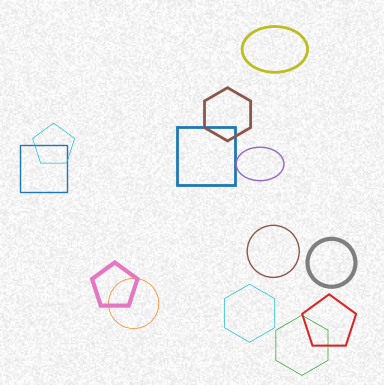[{"shape": "square", "thickness": 2, "radius": 0.38, "center": [0.536, 0.595]}, {"shape": "square", "thickness": 1, "radius": 0.3, "center": [0.113, 0.562]}, {"shape": "circle", "thickness": 0.5, "radius": 0.33, "center": [0.347, 0.212]}, {"shape": "hexagon", "thickness": 0.5, "radius": 0.39, "center": [0.784, 0.103]}, {"shape": "pentagon", "thickness": 1.5, "radius": 0.37, "center": [0.855, 0.162]}, {"shape": "oval", "thickness": 1, "radius": 0.31, "center": [0.675, 0.574]}, {"shape": "hexagon", "thickness": 2, "radius": 0.35, "center": [0.591, 0.703]}, {"shape": "circle", "thickness": 1, "radius": 0.34, "center": [0.71, 0.347]}, {"shape": "pentagon", "thickness": 3, "radius": 0.31, "center": [0.298, 0.256]}, {"shape": "circle", "thickness": 3, "radius": 0.31, "center": [0.861, 0.317]}, {"shape": "oval", "thickness": 2, "radius": 0.43, "center": [0.714, 0.872]}, {"shape": "pentagon", "thickness": 0.5, "radius": 0.29, "center": [0.139, 0.623]}, {"shape": "hexagon", "thickness": 0.5, "radius": 0.38, "center": [0.648, 0.186]}]